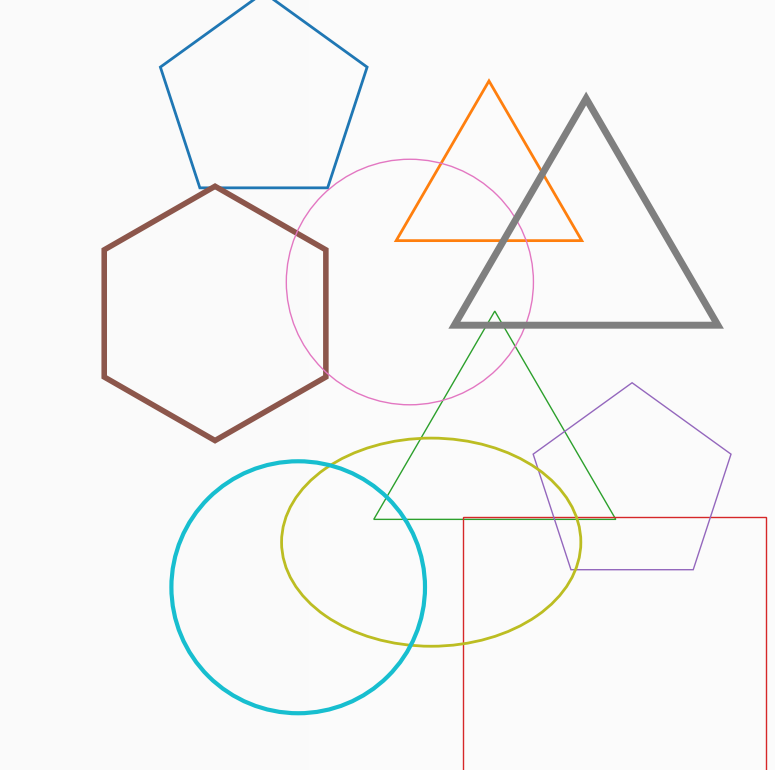[{"shape": "pentagon", "thickness": 1, "radius": 0.7, "center": [0.34, 0.87]}, {"shape": "triangle", "thickness": 1, "radius": 0.69, "center": [0.631, 0.757]}, {"shape": "triangle", "thickness": 0.5, "radius": 0.9, "center": [0.638, 0.416]}, {"shape": "square", "thickness": 0.5, "radius": 0.98, "center": [0.793, 0.133]}, {"shape": "pentagon", "thickness": 0.5, "radius": 0.67, "center": [0.816, 0.369]}, {"shape": "hexagon", "thickness": 2, "radius": 0.83, "center": [0.277, 0.593]}, {"shape": "circle", "thickness": 0.5, "radius": 0.8, "center": [0.529, 0.634]}, {"shape": "triangle", "thickness": 2.5, "radius": 0.98, "center": [0.756, 0.676]}, {"shape": "oval", "thickness": 1, "radius": 0.97, "center": [0.556, 0.296]}, {"shape": "circle", "thickness": 1.5, "radius": 0.82, "center": [0.385, 0.237]}]